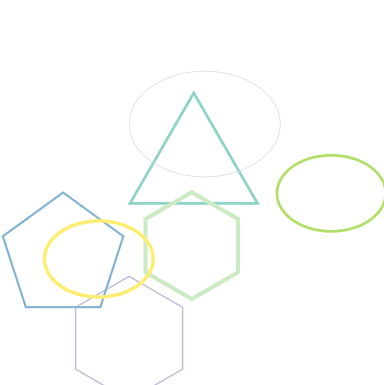[{"shape": "triangle", "thickness": 2, "radius": 0.96, "center": [0.503, 0.567]}, {"shape": "hexagon", "thickness": 1, "radius": 0.8, "center": [0.335, 0.122]}, {"shape": "pentagon", "thickness": 1.5, "radius": 0.82, "center": [0.164, 0.335]}, {"shape": "oval", "thickness": 2, "radius": 0.71, "center": [0.861, 0.498]}, {"shape": "oval", "thickness": 0.5, "radius": 0.98, "center": [0.532, 0.678]}, {"shape": "hexagon", "thickness": 3, "radius": 0.69, "center": [0.498, 0.362]}, {"shape": "oval", "thickness": 2.5, "radius": 0.71, "center": [0.257, 0.327]}]